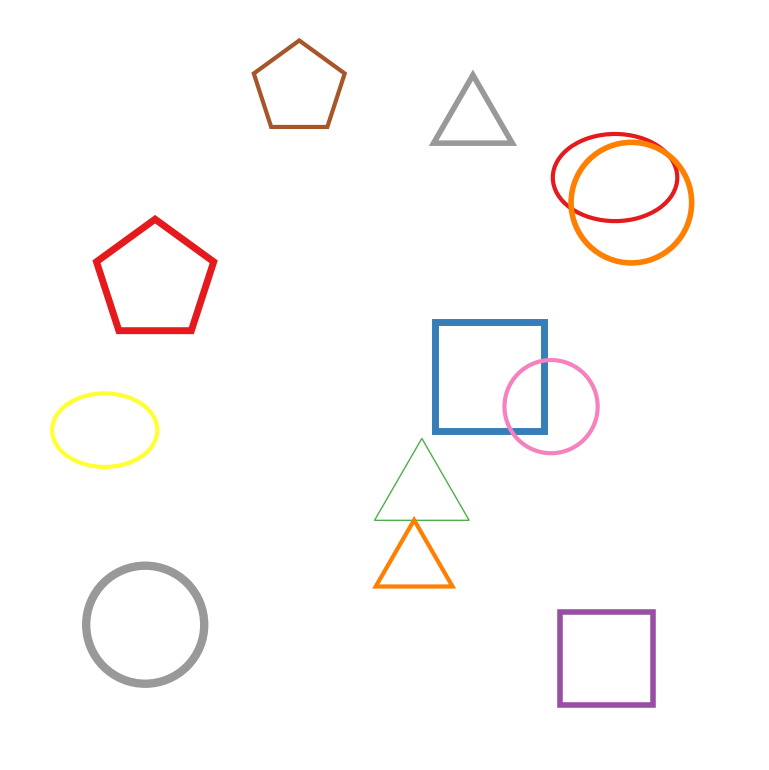[{"shape": "oval", "thickness": 1.5, "radius": 0.4, "center": [0.799, 0.769]}, {"shape": "pentagon", "thickness": 2.5, "radius": 0.4, "center": [0.201, 0.635]}, {"shape": "square", "thickness": 2.5, "radius": 0.35, "center": [0.636, 0.511]}, {"shape": "triangle", "thickness": 0.5, "radius": 0.35, "center": [0.548, 0.36]}, {"shape": "square", "thickness": 2, "radius": 0.3, "center": [0.787, 0.145]}, {"shape": "circle", "thickness": 2, "radius": 0.39, "center": [0.82, 0.737]}, {"shape": "triangle", "thickness": 1.5, "radius": 0.29, "center": [0.538, 0.267]}, {"shape": "oval", "thickness": 1.5, "radius": 0.34, "center": [0.136, 0.441]}, {"shape": "pentagon", "thickness": 1.5, "radius": 0.31, "center": [0.389, 0.885]}, {"shape": "circle", "thickness": 1.5, "radius": 0.3, "center": [0.716, 0.472]}, {"shape": "triangle", "thickness": 2, "radius": 0.29, "center": [0.614, 0.844]}, {"shape": "circle", "thickness": 3, "radius": 0.38, "center": [0.189, 0.189]}]